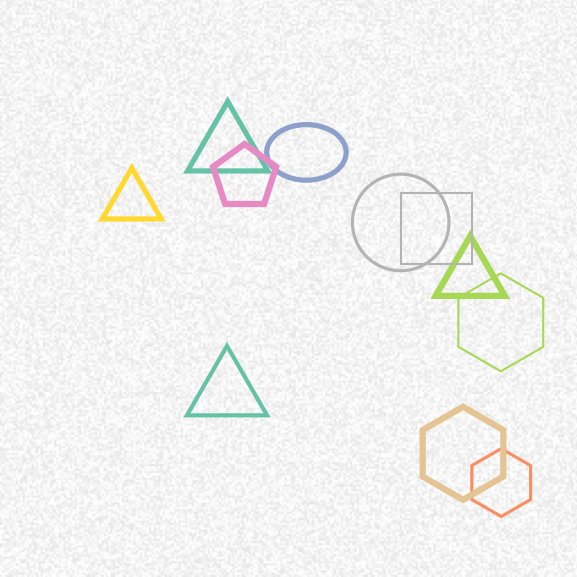[{"shape": "triangle", "thickness": 2.5, "radius": 0.4, "center": [0.394, 0.743]}, {"shape": "triangle", "thickness": 2, "radius": 0.4, "center": [0.393, 0.32]}, {"shape": "hexagon", "thickness": 1.5, "radius": 0.29, "center": [0.868, 0.164]}, {"shape": "oval", "thickness": 2.5, "radius": 0.34, "center": [0.531, 0.735]}, {"shape": "pentagon", "thickness": 3, "radius": 0.29, "center": [0.424, 0.692]}, {"shape": "hexagon", "thickness": 1, "radius": 0.42, "center": [0.867, 0.441]}, {"shape": "triangle", "thickness": 3, "radius": 0.35, "center": [0.814, 0.521]}, {"shape": "triangle", "thickness": 2.5, "radius": 0.29, "center": [0.228, 0.649]}, {"shape": "hexagon", "thickness": 3, "radius": 0.4, "center": [0.802, 0.214]}, {"shape": "circle", "thickness": 1.5, "radius": 0.42, "center": [0.694, 0.614]}, {"shape": "square", "thickness": 1, "radius": 0.31, "center": [0.756, 0.604]}]